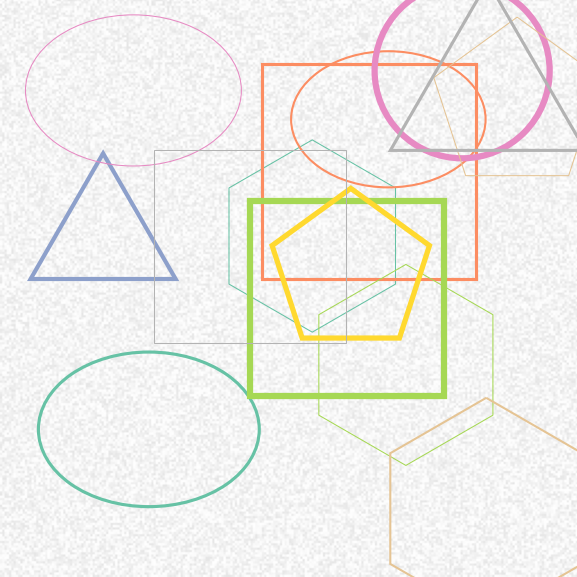[{"shape": "hexagon", "thickness": 0.5, "radius": 0.83, "center": [0.541, 0.59]}, {"shape": "oval", "thickness": 1.5, "radius": 0.96, "center": [0.258, 0.256]}, {"shape": "oval", "thickness": 1, "radius": 0.84, "center": [0.672, 0.793]}, {"shape": "square", "thickness": 1.5, "radius": 0.93, "center": [0.639, 0.702]}, {"shape": "triangle", "thickness": 2, "radius": 0.72, "center": [0.179, 0.589]}, {"shape": "circle", "thickness": 3, "radius": 0.76, "center": [0.8, 0.877]}, {"shape": "oval", "thickness": 0.5, "radius": 0.93, "center": [0.231, 0.843]}, {"shape": "square", "thickness": 3, "radius": 0.84, "center": [0.601, 0.482]}, {"shape": "hexagon", "thickness": 0.5, "radius": 0.87, "center": [0.703, 0.367]}, {"shape": "pentagon", "thickness": 2.5, "radius": 0.72, "center": [0.607, 0.53]}, {"shape": "hexagon", "thickness": 1, "radius": 0.96, "center": [0.842, 0.118]}, {"shape": "pentagon", "thickness": 0.5, "radius": 0.76, "center": [0.896, 0.818]}, {"shape": "square", "thickness": 0.5, "radius": 0.83, "center": [0.433, 0.573]}, {"shape": "triangle", "thickness": 1.5, "radius": 0.97, "center": [0.845, 0.836]}]